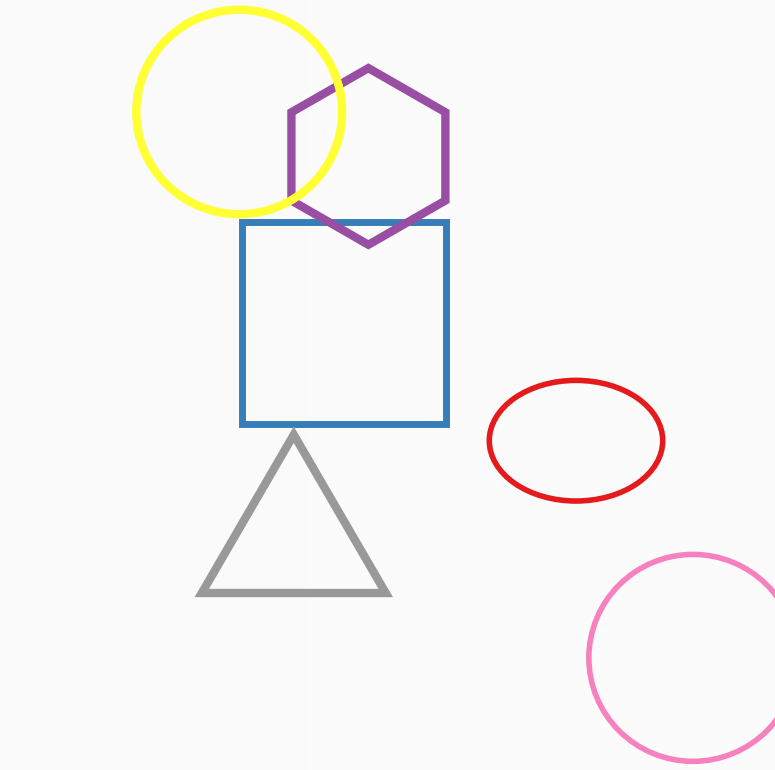[{"shape": "oval", "thickness": 2, "radius": 0.56, "center": [0.743, 0.428]}, {"shape": "square", "thickness": 2.5, "radius": 0.66, "center": [0.444, 0.58]}, {"shape": "hexagon", "thickness": 3, "radius": 0.57, "center": [0.475, 0.797]}, {"shape": "circle", "thickness": 3, "radius": 0.66, "center": [0.309, 0.855]}, {"shape": "circle", "thickness": 2, "radius": 0.67, "center": [0.894, 0.146]}, {"shape": "triangle", "thickness": 3, "radius": 0.69, "center": [0.379, 0.298]}]